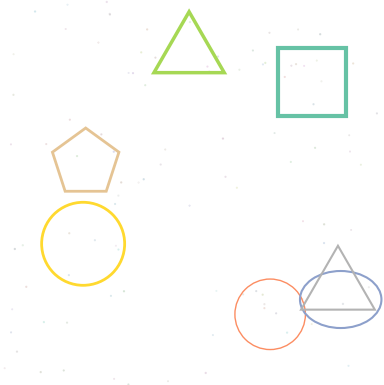[{"shape": "square", "thickness": 3, "radius": 0.44, "center": [0.811, 0.786]}, {"shape": "circle", "thickness": 1, "radius": 0.46, "center": [0.702, 0.184]}, {"shape": "oval", "thickness": 1.5, "radius": 0.53, "center": [0.885, 0.222]}, {"shape": "triangle", "thickness": 2.5, "radius": 0.53, "center": [0.491, 0.864]}, {"shape": "circle", "thickness": 2, "radius": 0.54, "center": [0.216, 0.367]}, {"shape": "pentagon", "thickness": 2, "radius": 0.45, "center": [0.223, 0.577]}, {"shape": "triangle", "thickness": 1.5, "radius": 0.55, "center": [0.878, 0.251]}]